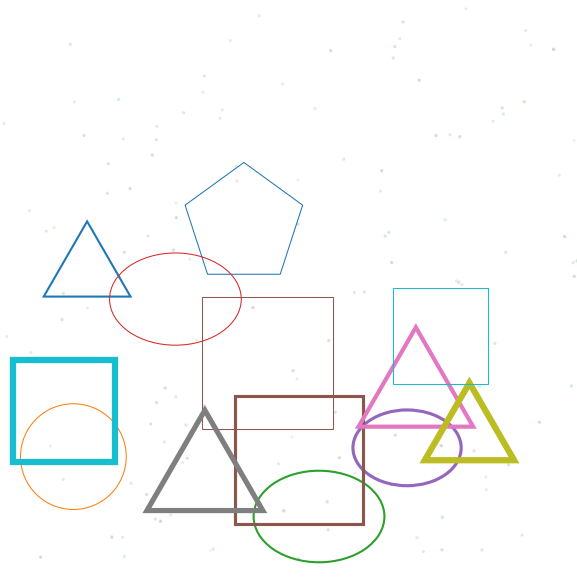[{"shape": "pentagon", "thickness": 0.5, "radius": 0.54, "center": [0.422, 0.611]}, {"shape": "triangle", "thickness": 1, "radius": 0.43, "center": [0.151, 0.529]}, {"shape": "circle", "thickness": 0.5, "radius": 0.46, "center": [0.127, 0.208]}, {"shape": "oval", "thickness": 1, "radius": 0.57, "center": [0.552, 0.105]}, {"shape": "oval", "thickness": 0.5, "radius": 0.57, "center": [0.304, 0.481]}, {"shape": "oval", "thickness": 1.5, "radius": 0.47, "center": [0.705, 0.224]}, {"shape": "square", "thickness": 0.5, "radius": 0.57, "center": [0.463, 0.37]}, {"shape": "square", "thickness": 1.5, "radius": 0.55, "center": [0.518, 0.202]}, {"shape": "triangle", "thickness": 2, "radius": 0.57, "center": [0.72, 0.318]}, {"shape": "triangle", "thickness": 2.5, "radius": 0.58, "center": [0.355, 0.173]}, {"shape": "triangle", "thickness": 3, "radius": 0.45, "center": [0.813, 0.247]}, {"shape": "square", "thickness": 3, "radius": 0.44, "center": [0.11, 0.288]}, {"shape": "square", "thickness": 0.5, "radius": 0.41, "center": [0.763, 0.418]}]